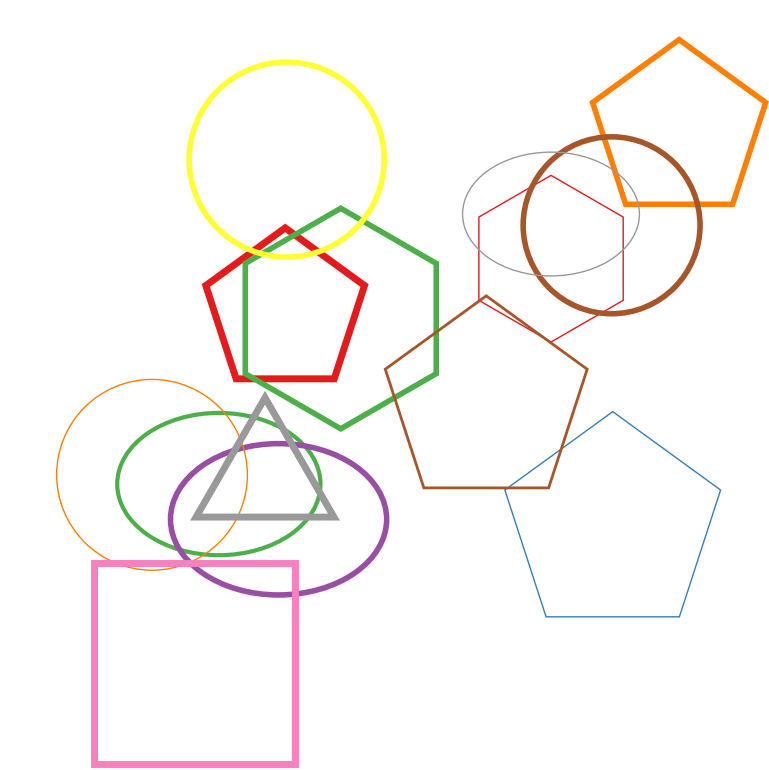[{"shape": "hexagon", "thickness": 0.5, "radius": 0.54, "center": [0.716, 0.664]}, {"shape": "pentagon", "thickness": 2.5, "radius": 0.54, "center": [0.37, 0.596]}, {"shape": "pentagon", "thickness": 0.5, "radius": 0.74, "center": [0.796, 0.318]}, {"shape": "hexagon", "thickness": 2, "radius": 0.72, "center": [0.443, 0.586]}, {"shape": "oval", "thickness": 1.5, "radius": 0.66, "center": [0.284, 0.371]}, {"shape": "oval", "thickness": 2, "radius": 0.7, "center": [0.362, 0.326]}, {"shape": "pentagon", "thickness": 2, "radius": 0.59, "center": [0.882, 0.83]}, {"shape": "circle", "thickness": 0.5, "radius": 0.62, "center": [0.197, 0.383]}, {"shape": "circle", "thickness": 2, "radius": 0.63, "center": [0.372, 0.793]}, {"shape": "pentagon", "thickness": 1, "radius": 0.69, "center": [0.631, 0.478]}, {"shape": "circle", "thickness": 2, "radius": 0.57, "center": [0.794, 0.707]}, {"shape": "square", "thickness": 2.5, "radius": 0.65, "center": [0.252, 0.139]}, {"shape": "oval", "thickness": 0.5, "radius": 0.57, "center": [0.716, 0.722]}, {"shape": "triangle", "thickness": 2.5, "radius": 0.52, "center": [0.344, 0.38]}]